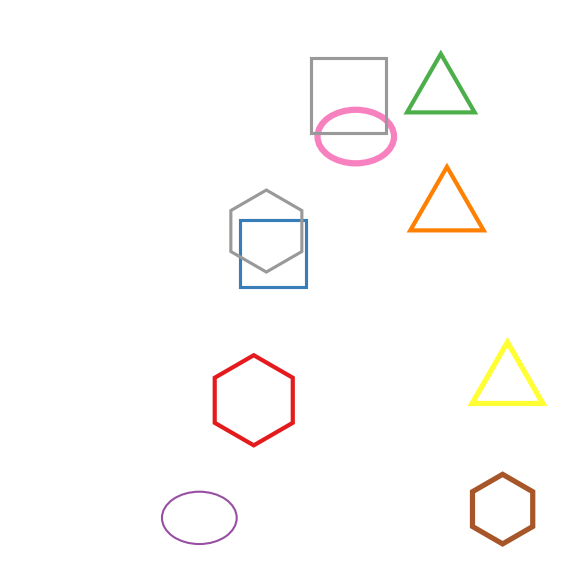[{"shape": "hexagon", "thickness": 2, "radius": 0.39, "center": [0.439, 0.306]}, {"shape": "square", "thickness": 1.5, "radius": 0.29, "center": [0.473, 0.56]}, {"shape": "triangle", "thickness": 2, "radius": 0.34, "center": [0.763, 0.838]}, {"shape": "oval", "thickness": 1, "radius": 0.32, "center": [0.345, 0.102]}, {"shape": "triangle", "thickness": 2, "radius": 0.37, "center": [0.774, 0.637]}, {"shape": "triangle", "thickness": 2.5, "radius": 0.35, "center": [0.879, 0.336]}, {"shape": "hexagon", "thickness": 2.5, "radius": 0.3, "center": [0.87, 0.118]}, {"shape": "oval", "thickness": 3, "radius": 0.33, "center": [0.616, 0.763]}, {"shape": "square", "thickness": 1.5, "radius": 0.33, "center": [0.604, 0.833]}, {"shape": "hexagon", "thickness": 1.5, "radius": 0.35, "center": [0.461, 0.599]}]